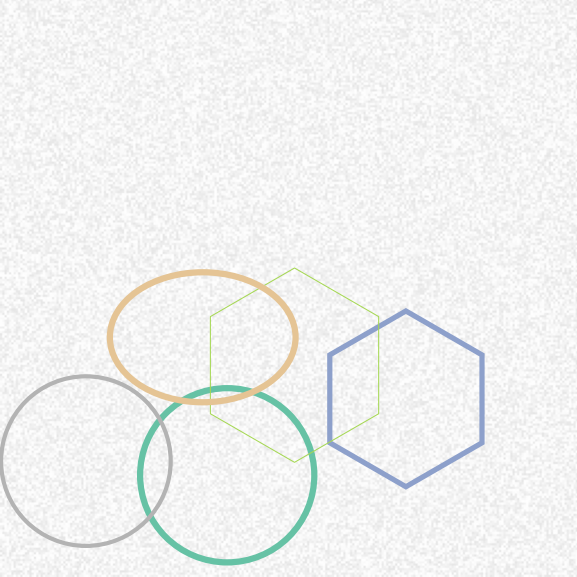[{"shape": "circle", "thickness": 3, "radius": 0.75, "center": [0.393, 0.176]}, {"shape": "hexagon", "thickness": 2.5, "radius": 0.76, "center": [0.703, 0.308]}, {"shape": "hexagon", "thickness": 0.5, "radius": 0.84, "center": [0.51, 0.367]}, {"shape": "oval", "thickness": 3, "radius": 0.8, "center": [0.351, 0.415]}, {"shape": "circle", "thickness": 2, "radius": 0.73, "center": [0.149, 0.201]}]